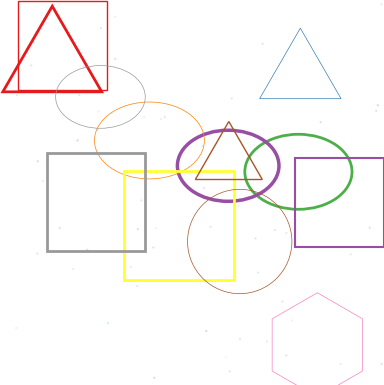[{"shape": "square", "thickness": 1, "radius": 0.58, "center": [0.163, 0.881]}, {"shape": "triangle", "thickness": 2, "radius": 0.74, "center": [0.136, 0.836]}, {"shape": "triangle", "thickness": 0.5, "radius": 0.61, "center": [0.78, 0.805]}, {"shape": "oval", "thickness": 2, "radius": 0.7, "center": [0.775, 0.554]}, {"shape": "square", "thickness": 1.5, "radius": 0.58, "center": [0.883, 0.474]}, {"shape": "oval", "thickness": 2.5, "radius": 0.66, "center": [0.593, 0.569]}, {"shape": "oval", "thickness": 0.5, "radius": 0.71, "center": [0.388, 0.635]}, {"shape": "square", "thickness": 2, "radius": 0.71, "center": [0.465, 0.414]}, {"shape": "circle", "thickness": 0.5, "radius": 0.68, "center": [0.623, 0.373]}, {"shape": "triangle", "thickness": 1, "radius": 0.5, "center": [0.594, 0.584]}, {"shape": "hexagon", "thickness": 0.5, "radius": 0.68, "center": [0.824, 0.104]}, {"shape": "square", "thickness": 2, "radius": 0.64, "center": [0.249, 0.476]}, {"shape": "oval", "thickness": 0.5, "radius": 0.58, "center": [0.261, 0.748]}]